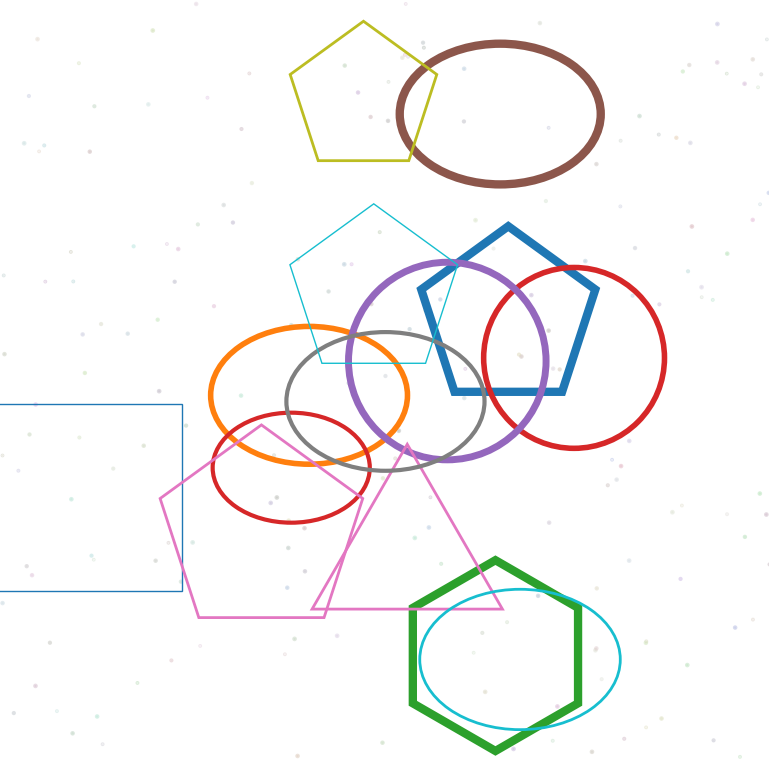[{"shape": "pentagon", "thickness": 3, "radius": 0.59, "center": [0.66, 0.587]}, {"shape": "square", "thickness": 0.5, "radius": 0.61, "center": [0.115, 0.354]}, {"shape": "oval", "thickness": 2, "radius": 0.64, "center": [0.401, 0.487]}, {"shape": "hexagon", "thickness": 3, "radius": 0.62, "center": [0.643, 0.149]}, {"shape": "oval", "thickness": 1.5, "radius": 0.51, "center": [0.378, 0.393]}, {"shape": "circle", "thickness": 2, "radius": 0.59, "center": [0.746, 0.535]}, {"shape": "circle", "thickness": 2.5, "radius": 0.64, "center": [0.581, 0.531]}, {"shape": "oval", "thickness": 3, "radius": 0.65, "center": [0.65, 0.852]}, {"shape": "pentagon", "thickness": 1, "radius": 0.69, "center": [0.34, 0.31]}, {"shape": "triangle", "thickness": 1, "radius": 0.71, "center": [0.529, 0.28]}, {"shape": "oval", "thickness": 1.5, "radius": 0.64, "center": [0.501, 0.479]}, {"shape": "pentagon", "thickness": 1, "radius": 0.5, "center": [0.472, 0.872]}, {"shape": "oval", "thickness": 1, "radius": 0.65, "center": [0.675, 0.144]}, {"shape": "pentagon", "thickness": 0.5, "radius": 0.57, "center": [0.485, 0.621]}]